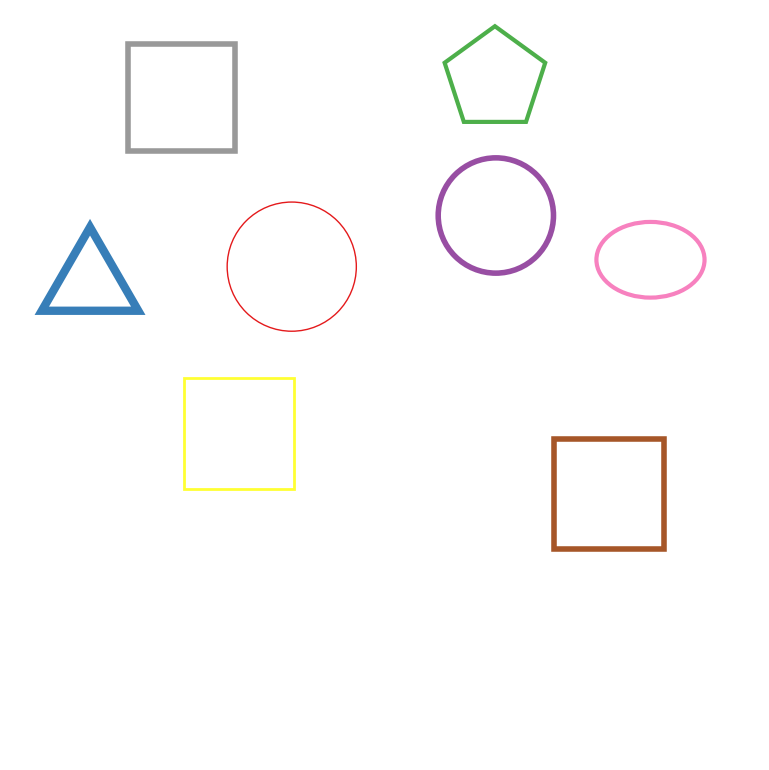[{"shape": "circle", "thickness": 0.5, "radius": 0.42, "center": [0.379, 0.654]}, {"shape": "triangle", "thickness": 3, "radius": 0.36, "center": [0.117, 0.633]}, {"shape": "pentagon", "thickness": 1.5, "radius": 0.34, "center": [0.643, 0.897]}, {"shape": "circle", "thickness": 2, "radius": 0.37, "center": [0.644, 0.72]}, {"shape": "square", "thickness": 1, "radius": 0.36, "center": [0.311, 0.437]}, {"shape": "square", "thickness": 2, "radius": 0.36, "center": [0.791, 0.359]}, {"shape": "oval", "thickness": 1.5, "radius": 0.35, "center": [0.845, 0.663]}, {"shape": "square", "thickness": 2, "radius": 0.35, "center": [0.236, 0.873]}]